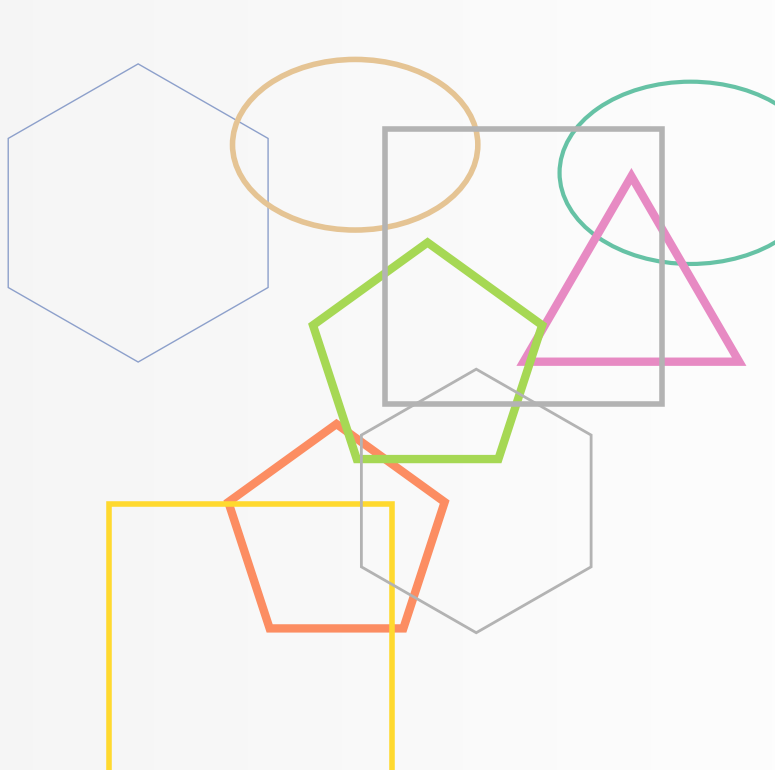[{"shape": "oval", "thickness": 1.5, "radius": 0.85, "center": [0.891, 0.776]}, {"shape": "pentagon", "thickness": 3, "radius": 0.73, "center": [0.434, 0.303]}, {"shape": "hexagon", "thickness": 0.5, "radius": 0.97, "center": [0.178, 0.723]}, {"shape": "triangle", "thickness": 3, "radius": 0.8, "center": [0.815, 0.611]}, {"shape": "pentagon", "thickness": 3, "radius": 0.78, "center": [0.552, 0.53]}, {"shape": "square", "thickness": 2, "radius": 0.91, "center": [0.323, 0.163]}, {"shape": "oval", "thickness": 2, "radius": 0.79, "center": [0.458, 0.812]}, {"shape": "hexagon", "thickness": 1, "radius": 0.86, "center": [0.615, 0.349]}, {"shape": "square", "thickness": 2, "radius": 0.89, "center": [0.675, 0.654]}]